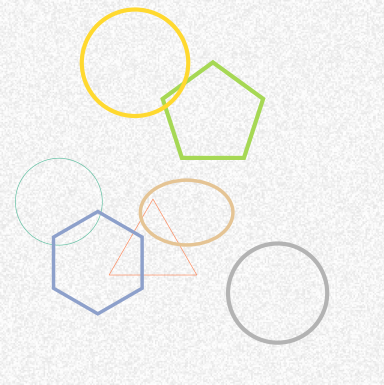[{"shape": "circle", "thickness": 0.5, "radius": 0.56, "center": [0.153, 0.476]}, {"shape": "triangle", "thickness": 0.5, "radius": 0.66, "center": [0.397, 0.351]}, {"shape": "hexagon", "thickness": 2.5, "radius": 0.66, "center": [0.254, 0.318]}, {"shape": "pentagon", "thickness": 3, "radius": 0.69, "center": [0.553, 0.701]}, {"shape": "circle", "thickness": 3, "radius": 0.69, "center": [0.351, 0.837]}, {"shape": "oval", "thickness": 2.5, "radius": 0.6, "center": [0.485, 0.448]}, {"shape": "circle", "thickness": 3, "radius": 0.64, "center": [0.721, 0.239]}]